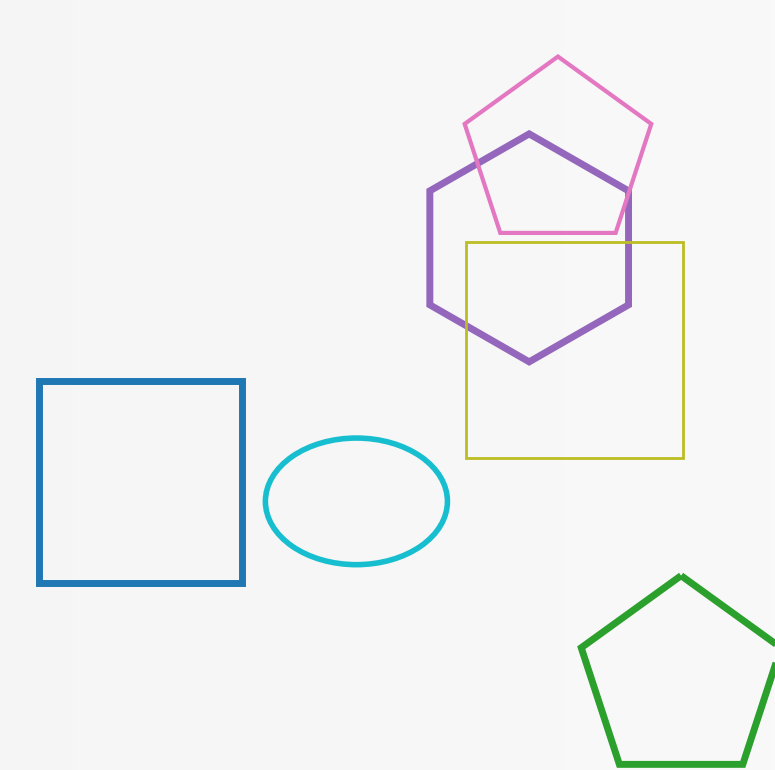[{"shape": "square", "thickness": 2.5, "radius": 0.66, "center": [0.181, 0.374]}, {"shape": "pentagon", "thickness": 2.5, "radius": 0.68, "center": [0.879, 0.117]}, {"shape": "hexagon", "thickness": 2.5, "radius": 0.74, "center": [0.683, 0.678]}, {"shape": "pentagon", "thickness": 1.5, "radius": 0.63, "center": [0.72, 0.8]}, {"shape": "square", "thickness": 1, "radius": 0.7, "center": [0.741, 0.545]}, {"shape": "oval", "thickness": 2, "radius": 0.59, "center": [0.46, 0.349]}]